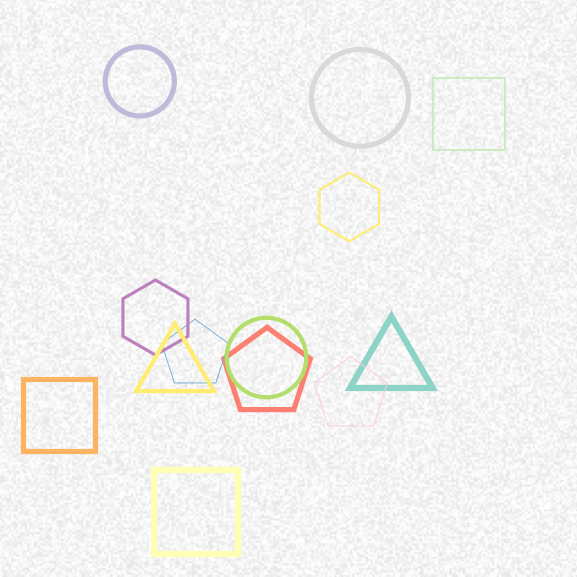[{"shape": "triangle", "thickness": 3, "radius": 0.41, "center": [0.678, 0.369]}, {"shape": "square", "thickness": 3, "radius": 0.36, "center": [0.339, 0.112]}, {"shape": "circle", "thickness": 2.5, "radius": 0.3, "center": [0.242, 0.858]}, {"shape": "pentagon", "thickness": 2.5, "radius": 0.39, "center": [0.462, 0.354]}, {"shape": "pentagon", "thickness": 0.5, "radius": 0.31, "center": [0.338, 0.385]}, {"shape": "square", "thickness": 2.5, "radius": 0.31, "center": [0.102, 0.281]}, {"shape": "circle", "thickness": 2, "radius": 0.34, "center": [0.461, 0.38]}, {"shape": "pentagon", "thickness": 0.5, "radius": 0.33, "center": [0.607, 0.315]}, {"shape": "circle", "thickness": 2.5, "radius": 0.42, "center": [0.623, 0.83]}, {"shape": "hexagon", "thickness": 1.5, "radius": 0.32, "center": [0.269, 0.449]}, {"shape": "square", "thickness": 1, "radius": 0.31, "center": [0.813, 0.802]}, {"shape": "hexagon", "thickness": 1, "radius": 0.3, "center": [0.605, 0.641]}, {"shape": "triangle", "thickness": 2, "radius": 0.39, "center": [0.303, 0.361]}]